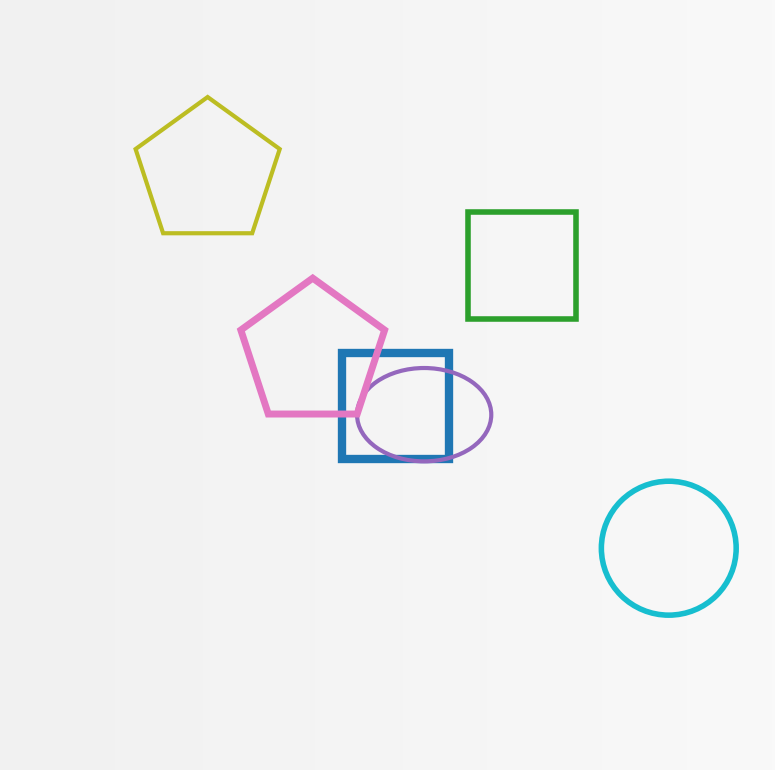[{"shape": "square", "thickness": 3, "radius": 0.34, "center": [0.511, 0.473]}, {"shape": "square", "thickness": 2, "radius": 0.35, "center": [0.674, 0.655]}, {"shape": "oval", "thickness": 1.5, "radius": 0.43, "center": [0.547, 0.461]}, {"shape": "pentagon", "thickness": 2.5, "radius": 0.49, "center": [0.404, 0.541]}, {"shape": "pentagon", "thickness": 1.5, "radius": 0.49, "center": [0.268, 0.776]}, {"shape": "circle", "thickness": 2, "radius": 0.43, "center": [0.863, 0.288]}]